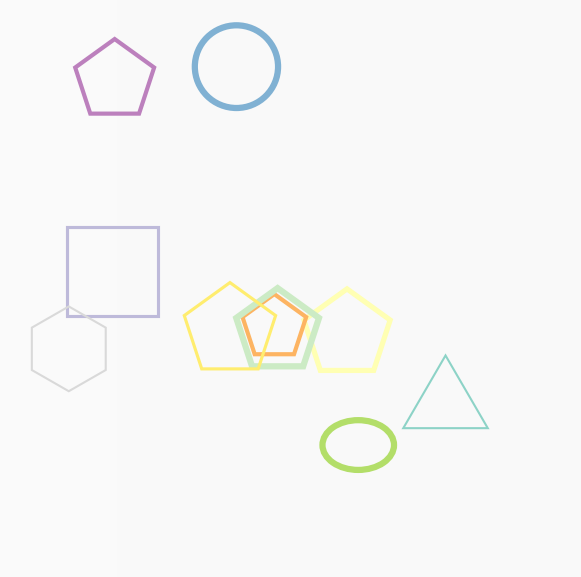[{"shape": "triangle", "thickness": 1, "radius": 0.42, "center": [0.767, 0.3]}, {"shape": "pentagon", "thickness": 2.5, "radius": 0.39, "center": [0.597, 0.421]}, {"shape": "square", "thickness": 1.5, "radius": 0.39, "center": [0.194, 0.529]}, {"shape": "circle", "thickness": 3, "radius": 0.36, "center": [0.407, 0.884]}, {"shape": "pentagon", "thickness": 2, "radius": 0.29, "center": [0.472, 0.432]}, {"shape": "oval", "thickness": 3, "radius": 0.31, "center": [0.616, 0.228]}, {"shape": "hexagon", "thickness": 1, "radius": 0.37, "center": [0.118, 0.395]}, {"shape": "pentagon", "thickness": 2, "radius": 0.36, "center": [0.197, 0.86]}, {"shape": "pentagon", "thickness": 3, "radius": 0.37, "center": [0.478, 0.425]}, {"shape": "pentagon", "thickness": 1.5, "radius": 0.41, "center": [0.396, 0.427]}]